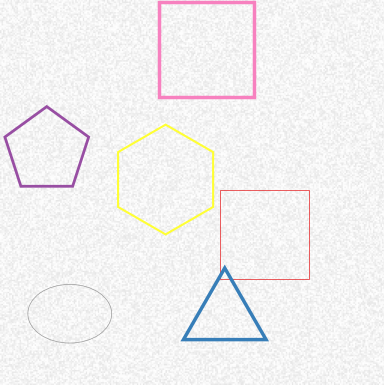[{"shape": "square", "thickness": 0.5, "radius": 0.58, "center": [0.687, 0.391]}, {"shape": "triangle", "thickness": 2.5, "radius": 0.62, "center": [0.584, 0.18]}, {"shape": "pentagon", "thickness": 2, "radius": 0.57, "center": [0.121, 0.609]}, {"shape": "hexagon", "thickness": 1.5, "radius": 0.71, "center": [0.43, 0.534]}, {"shape": "square", "thickness": 2.5, "radius": 0.62, "center": [0.535, 0.871]}, {"shape": "oval", "thickness": 0.5, "radius": 0.54, "center": [0.181, 0.185]}]